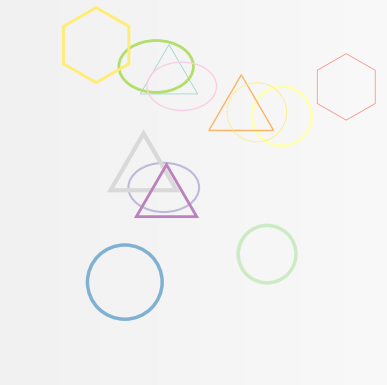[{"shape": "triangle", "thickness": 0.5, "radius": 0.43, "center": [0.436, 0.799]}, {"shape": "circle", "thickness": 2, "radius": 0.38, "center": [0.728, 0.698]}, {"shape": "oval", "thickness": 1.5, "radius": 0.46, "center": [0.423, 0.513]}, {"shape": "hexagon", "thickness": 0.5, "radius": 0.43, "center": [0.893, 0.774]}, {"shape": "circle", "thickness": 2.5, "radius": 0.48, "center": [0.322, 0.267]}, {"shape": "triangle", "thickness": 1, "radius": 0.48, "center": [0.623, 0.709]}, {"shape": "oval", "thickness": 2, "radius": 0.48, "center": [0.403, 0.827]}, {"shape": "oval", "thickness": 1, "radius": 0.45, "center": [0.469, 0.776]}, {"shape": "triangle", "thickness": 3, "radius": 0.49, "center": [0.371, 0.555]}, {"shape": "triangle", "thickness": 2, "radius": 0.45, "center": [0.43, 0.482]}, {"shape": "circle", "thickness": 2.5, "radius": 0.37, "center": [0.689, 0.34]}, {"shape": "hexagon", "thickness": 2, "radius": 0.49, "center": [0.248, 0.883]}, {"shape": "circle", "thickness": 0.5, "radius": 0.38, "center": [0.663, 0.708]}]